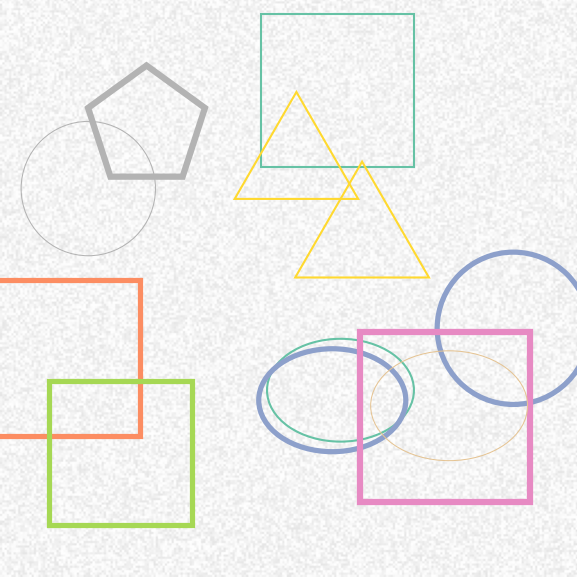[{"shape": "square", "thickness": 1, "radius": 0.66, "center": [0.584, 0.842]}, {"shape": "oval", "thickness": 1, "radius": 0.64, "center": [0.59, 0.323]}, {"shape": "square", "thickness": 2.5, "radius": 0.67, "center": [0.107, 0.379]}, {"shape": "circle", "thickness": 2.5, "radius": 0.66, "center": [0.889, 0.431]}, {"shape": "oval", "thickness": 2.5, "radius": 0.64, "center": [0.575, 0.306]}, {"shape": "square", "thickness": 3, "radius": 0.74, "center": [0.77, 0.278]}, {"shape": "square", "thickness": 2.5, "radius": 0.62, "center": [0.209, 0.214]}, {"shape": "triangle", "thickness": 1, "radius": 0.67, "center": [0.627, 0.585]}, {"shape": "triangle", "thickness": 1, "radius": 0.62, "center": [0.513, 0.716]}, {"shape": "oval", "thickness": 0.5, "radius": 0.68, "center": [0.778, 0.297]}, {"shape": "pentagon", "thickness": 3, "radius": 0.53, "center": [0.254, 0.779]}, {"shape": "circle", "thickness": 0.5, "radius": 0.58, "center": [0.153, 0.673]}]